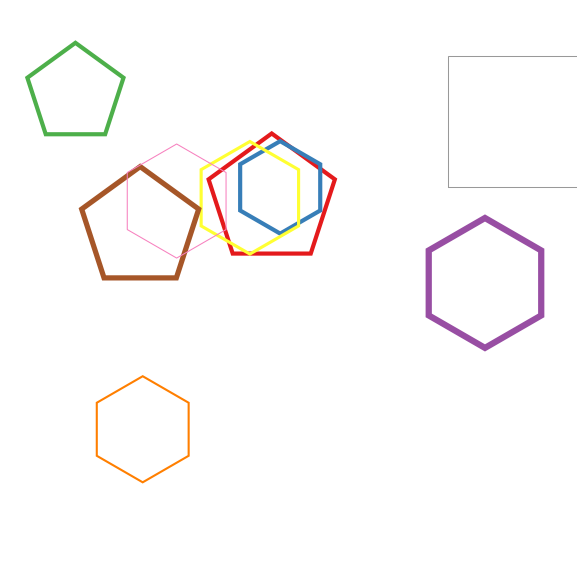[{"shape": "pentagon", "thickness": 2, "radius": 0.57, "center": [0.471, 0.653]}, {"shape": "hexagon", "thickness": 2, "radius": 0.4, "center": [0.485, 0.675]}, {"shape": "pentagon", "thickness": 2, "radius": 0.44, "center": [0.131, 0.837]}, {"shape": "hexagon", "thickness": 3, "radius": 0.56, "center": [0.84, 0.509]}, {"shape": "hexagon", "thickness": 1, "radius": 0.46, "center": [0.247, 0.256]}, {"shape": "hexagon", "thickness": 1.5, "radius": 0.49, "center": [0.433, 0.657]}, {"shape": "pentagon", "thickness": 2.5, "radius": 0.53, "center": [0.243, 0.604]}, {"shape": "hexagon", "thickness": 0.5, "radius": 0.49, "center": [0.306, 0.651]}, {"shape": "square", "thickness": 0.5, "radius": 0.57, "center": [0.89, 0.788]}]